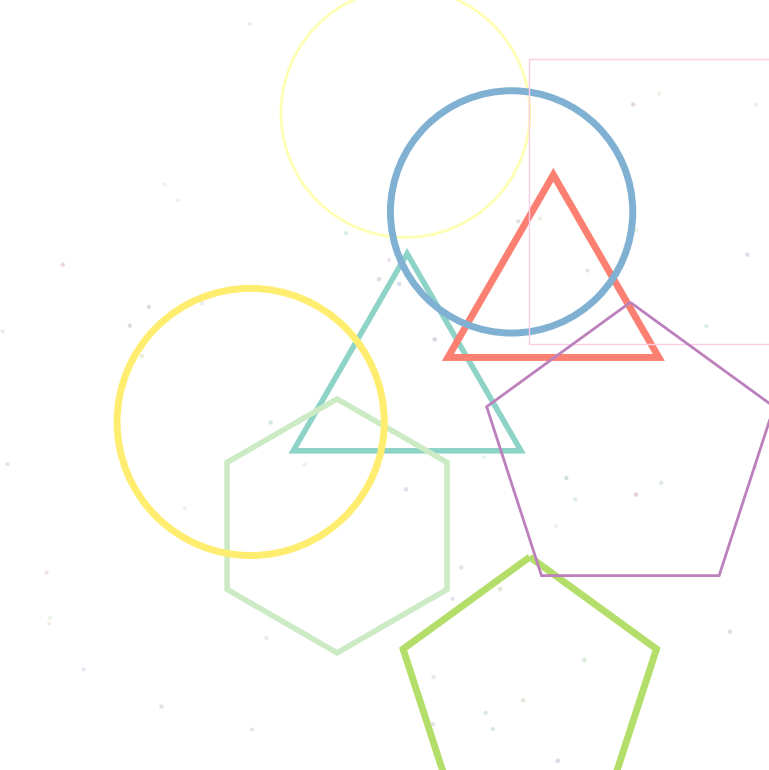[{"shape": "triangle", "thickness": 2, "radius": 0.85, "center": [0.529, 0.5]}, {"shape": "circle", "thickness": 1, "radius": 0.81, "center": [0.527, 0.853]}, {"shape": "triangle", "thickness": 2.5, "radius": 0.79, "center": [0.719, 0.615]}, {"shape": "circle", "thickness": 2.5, "radius": 0.79, "center": [0.664, 0.725]}, {"shape": "pentagon", "thickness": 2.5, "radius": 0.87, "center": [0.688, 0.104]}, {"shape": "square", "thickness": 0.5, "radius": 0.92, "center": [0.872, 0.738]}, {"shape": "pentagon", "thickness": 1, "radius": 0.98, "center": [0.819, 0.411]}, {"shape": "hexagon", "thickness": 2, "radius": 0.82, "center": [0.438, 0.317]}, {"shape": "circle", "thickness": 2.5, "radius": 0.87, "center": [0.326, 0.452]}]